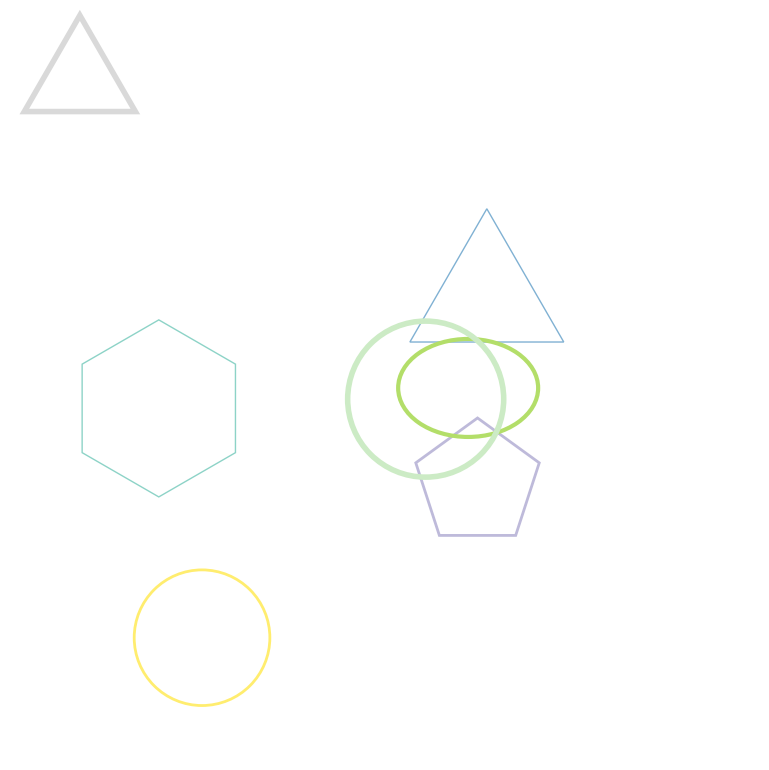[{"shape": "hexagon", "thickness": 0.5, "radius": 0.57, "center": [0.206, 0.47]}, {"shape": "pentagon", "thickness": 1, "radius": 0.42, "center": [0.62, 0.373]}, {"shape": "triangle", "thickness": 0.5, "radius": 0.58, "center": [0.632, 0.614]}, {"shape": "oval", "thickness": 1.5, "radius": 0.45, "center": [0.608, 0.496]}, {"shape": "triangle", "thickness": 2, "radius": 0.42, "center": [0.104, 0.897]}, {"shape": "circle", "thickness": 2, "radius": 0.51, "center": [0.553, 0.482]}, {"shape": "circle", "thickness": 1, "radius": 0.44, "center": [0.262, 0.172]}]